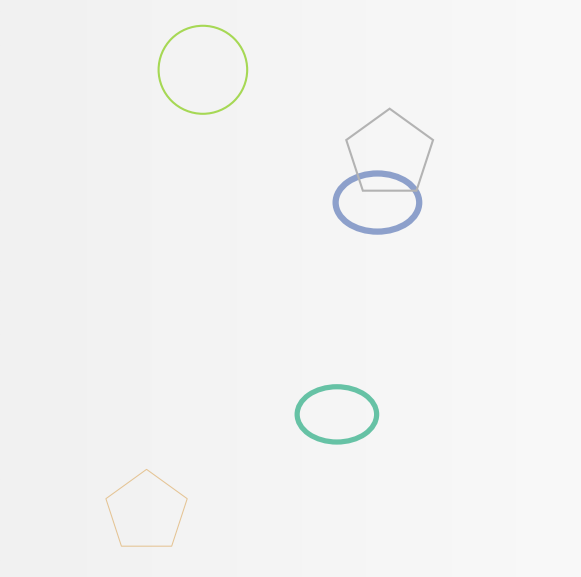[{"shape": "oval", "thickness": 2.5, "radius": 0.34, "center": [0.58, 0.282]}, {"shape": "oval", "thickness": 3, "radius": 0.36, "center": [0.649, 0.648]}, {"shape": "circle", "thickness": 1, "radius": 0.38, "center": [0.349, 0.878]}, {"shape": "pentagon", "thickness": 0.5, "radius": 0.37, "center": [0.252, 0.113]}, {"shape": "pentagon", "thickness": 1, "radius": 0.39, "center": [0.67, 0.732]}]